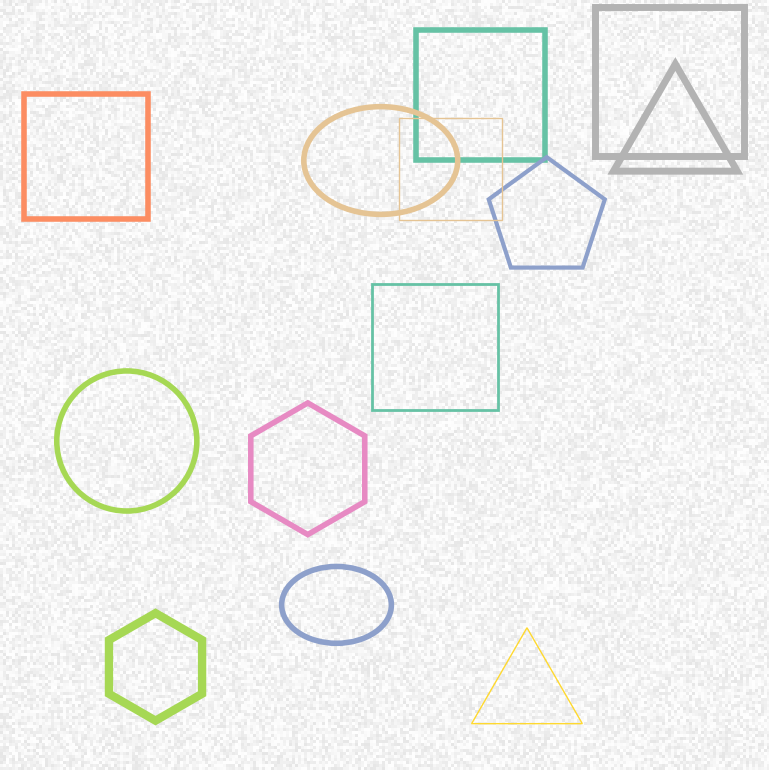[{"shape": "square", "thickness": 2, "radius": 0.42, "center": [0.624, 0.876]}, {"shape": "square", "thickness": 1, "radius": 0.41, "center": [0.565, 0.549]}, {"shape": "square", "thickness": 2, "radius": 0.4, "center": [0.111, 0.797]}, {"shape": "pentagon", "thickness": 1.5, "radius": 0.4, "center": [0.71, 0.717]}, {"shape": "oval", "thickness": 2, "radius": 0.36, "center": [0.437, 0.214]}, {"shape": "hexagon", "thickness": 2, "radius": 0.43, "center": [0.4, 0.391]}, {"shape": "hexagon", "thickness": 3, "radius": 0.35, "center": [0.202, 0.134]}, {"shape": "circle", "thickness": 2, "radius": 0.45, "center": [0.165, 0.427]}, {"shape": "triangle", "thickness": 0.5, "radius": 0.42, "center": [0.684, 0.102]}, {"shape": "square", "thickness": 0.5, "radius": 0.33, "center": [0.585, 0.781]}, {"shape": "oval", "thickness": 2, "radius": 0.5, "center": [0.495, 0.792]}, {"shape": "square", "thickness": 2.5, "radius": 0.48, "center": [0.87, 0.894]}, {"shape": "triangle", "thickness": 2.5, "radius": 0.46, "center": [0.877, 0.824]}]